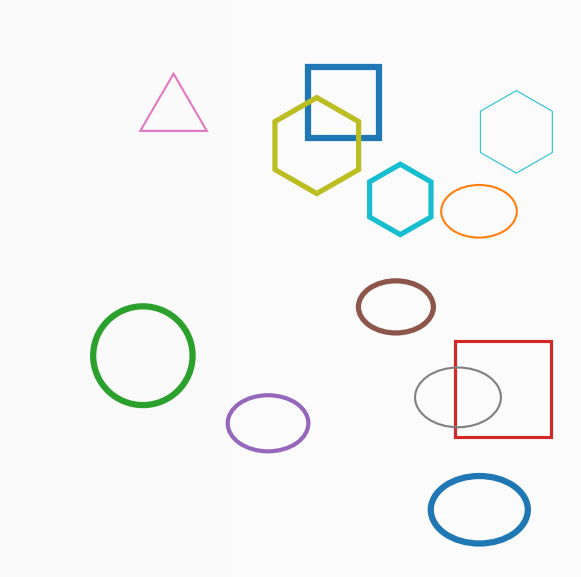[{"shape": "square", "thickness": 3, "radius": 0.31, "center": [0.591, 0.822]}, {"shape": "oval", "thickness": 3, "radius": 0.42, "center": [0.825, 0.116]}, {"shape": "oval", "thickness": 1, "radius": 0.33, "center": [0.824, 0.633]}, {"shape": "circle", "thickness": 3, "radius": 0.43, "center": [0.246, 0.383]}, {"shape": "square", "thickness": 1.5, "radius": 0.41, "center": [0.865, 0.325]}, {"shape": "oval", "thickness": 2, "radius": 0.35, "center": [0.461, 0.266]}, {"shape": "oval", "thickness": 2.5, "radius": 0.32, "center": [0.681, 0.468]}, {"shape": "triangle", "thickness": 1, "radius": 0.33, "center": [0.299, 0.805]}, {"shape": "oval", "thickness": 1, "radius": 0.37, "center": [0.788, 0.311]}, {"shape": "hexagon", "thickness": 2.5, "radius": 0.42, "center": [0.545, 0.747]}, {"shape": "hexagon", "thickness": 2.5, "radius": 0.3, "center": [0.689, 0.654]}, {"shape": "hexagon", "thickness": 0.5, "radius": 0.36, "center": [0.888, 0.771]}]